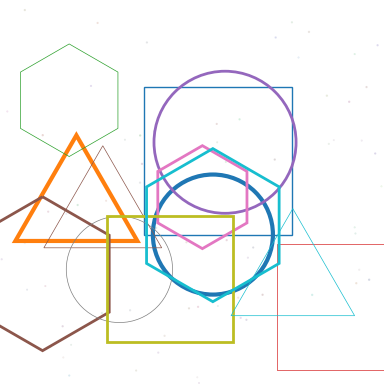[{"shape": "circle", "thickness": 3, "radius": 0.78, "center": [0.553, 0.391]}, {"shape": "square", "thickness": 1, "radius": 0.96, "center": [0.566, 0.581]}, {"shape": "triangle", "thickness": 3, "radius": 0.91, "center": [0.198, 0.466]}, {"shape": "hexagon", "thickness": 0.5, "radius": 0.73, "center": [0.18, 0.74]}, {"shape": "square", "thickness": 0.5, "radius": 0.82, "center": [0.883, 0.202]}, {"shape": "circle", "thickness": 2, "radius": 0.92, "center": [0.584, 0.63]}, {"shape": "hexagon", "thickness": 2, "radius": 1.0, "center": [0.111, 0.289]}, {"shape": "triangle", "thickness": 0.5, "radius": 0.88, "center": [0.267, 0.445]}, {"shape": "hexagon", "thickness": 2, "radius": 0.67, "center": [0.526, 0.488]}, {"shape": "circle", "thickness": 0.5, "radius": 0.69, "center": [0.31, 0.3]}, {"shape": "square", "thickness": 2, "radius": 0.82, "center": [0.441, 0.275]}, {"shape": "hexagon", "thickness": 2, "radius": 0.99, "center": [0.553, 0.415]}, {"shape": "triangle", "thickness": 0.5, "radius": 0.93, "center": [0.761, 0.273]}]